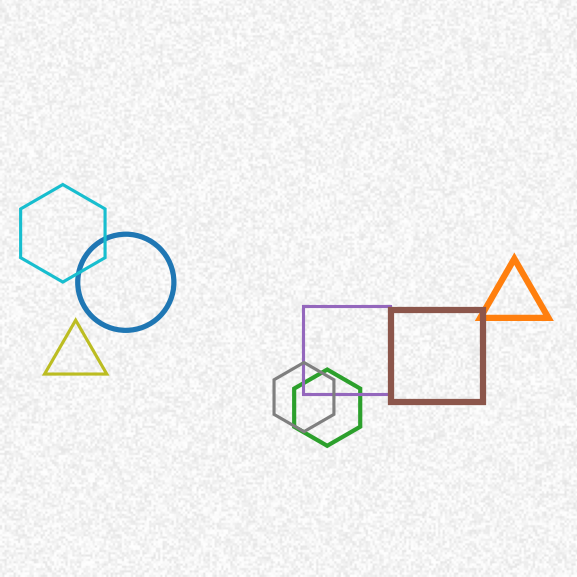[{"shape": "circle", "thickness": 2.5, "radius": 0.42, "center": [0.218, 0.51]}, {"shape": "triangle", "thickness": 3, "radius": 0.34, "center": [0.891, 0.483]}, {"shape": "hexagon", "thickness": 2, "radius": 0.33, "center": [0.567, 0.293]}, {"shape": "square", "thickness": 1.5, "radius": 0.38, "center": [0.6, 0.393]}, {"shape": "square", "thickness": 3, "radius": 0.4, "center": [0.757, 0.383]}, {"shape": "hexagon", "thickness": 1.5, "radius": 0.3, "center": [0.526, 0.312]}, {"shape": "triangle", "thickness": 1.5, "radius": 0.31, "center": [0.131, 0.383]}, {"shape": "hexagon", "thickness": 1.5, "radius": 0.42, "center": [0.109, 0.595]}]